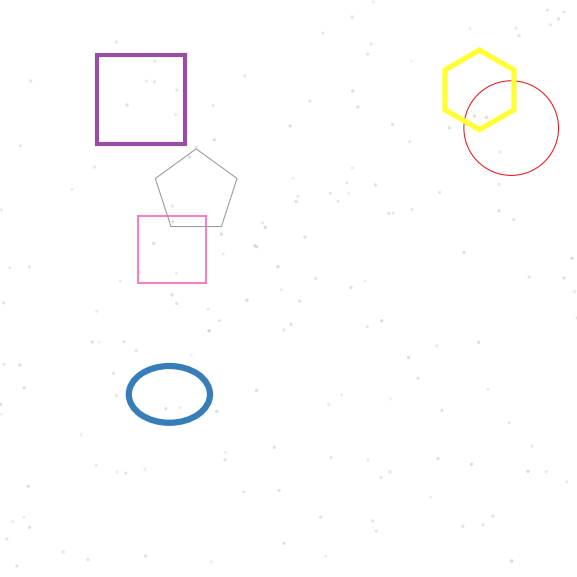[{"shape": "circle", "thickness": 0.5, "radius": 0.41, "center": [0.885, 0.777]}, {"shape": "oval", "thickness": 3, "radius": 0.35, "center": [0.293, 0.316]}, {"shape": "square", "thickness": 2, "radius": 0.38, "center": [0.244, 0.827]}, {"shape": "hexagon", "thickness": 2.5, "radius": 0.34, "center": [0.83, 0.844]}, {"shape": "square", "thickness": 1, "radius": 0.29, "center": [0.298, 0.567]}, {"shape": "pentagon", "thickness": 0.5, "radius": 0.37, "center": [0.34, 0.667]}]